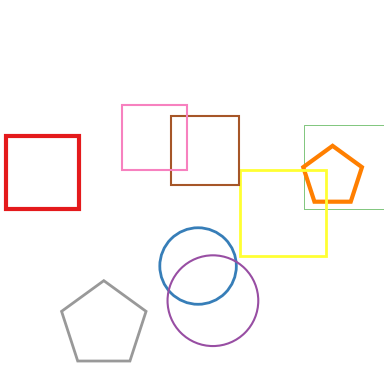[{"shape": "square", "thickness": 3, "radius": 0.47, "center": [0.11, 0.553]}, {"shape": "circle", "thickness": 2, "radius": 0.5, "center": [0.514, 0.309]}, {"shape": "square", "thickness": 0.5, "radius": 0.55, "center": [0.899, 0.566]}, {"shape": "circle", "thickness": 1.5, "radius": 0.59, "center": [0.553, 0.219]}, {"shape": "pentagon", "thickness": 3, "radius": 0.4, "center": [0.864, 0.541]}, {"shape": "square", "thickness": 2, "radius": 0.56, "center": [0.735, 0.446]}, {"shape": "square", "thickness": 1.5, "radius": 0.45, "center": [0.532, 0.61]}, {"shape": "square", "thickness": 1.5, "radius": 0.42, "center": [0.402, 0.643]}, {"shape": "pentagon", "thickness": 2, "radius": 0.58, "center": [0.27, 0.156]}]